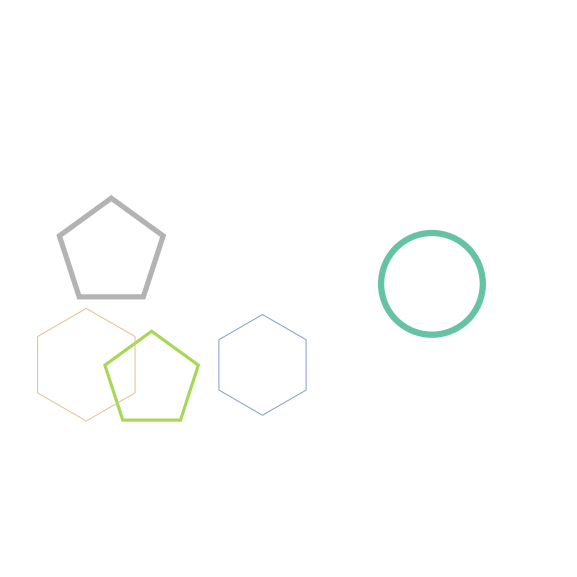[{"shape": "circle", "thickness": 3, "radius": 0.44, "center": [0.748, 0.508]}, {"shape": "hexagon", "thickness": 0.5, "radius": 0.44, "center": [0.455, 0.367]}, {"shape": "pentagon", "thickness": 1.5, "radius": 0.43, "center": [0.263, 0.341]}, {"shape": "hexagon", "thickness": 0.5, "radius": 0.49, "center": [0.149, 0.368]}, {"shape": "pentagon", "thickness": 2.5, "radius": 0.47, "center": [0.193, 0.562]}]